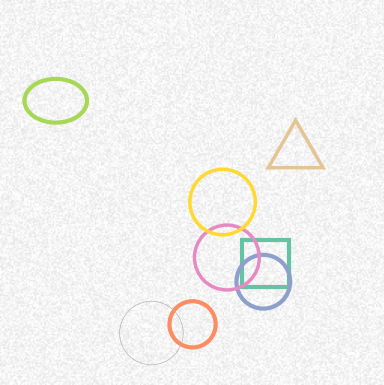[{"shape": "square", "thickness": 3, "radius": 0.3, "center": [0.69, 0.315]}, {"shape": "circle", "thickness": 3, "radius": 0.3, "center": [0.5, 0.158]}, {"shape": "circle", "thickness": 3, "radius": 0.35, "center": [0.684, 0.268]}, {"shape": "circle", "thickness": 2.5, "radius": 0.42, "center": [0.589, 0.331]}, {"shape": "oval", "thickness": 3, "radius": 0.41, "center": [0.145, 0.738]}, {"shape": "circle", "thickness": 2.5, "radius": 0.43, "center": [0.578, 0.475]}, {"shape": "triangle", "thickness": 2.5, "radius": 0.41, "center": [0.768, 0.605]}, {"shape": "circle", "thickness": 0.5, "radius": 0.41, "center": [0.393, 0.135]}]